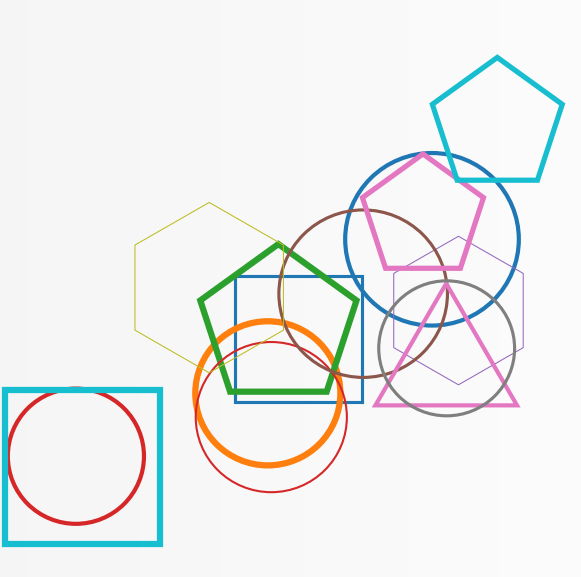[{"shape": "circle", "thickness": 2, "radius": 0.75, "center": [0.743, 0.585]}, {"shape": "square", "thickness": 1.5, "radius": 0.54, "center": [0.513, 0.412]}, {"shape": "circle", "thickness": 3, "radius": 0.62, "center": [0.461, 0.318]}, {"shape": "pentagon", "thickness": 3, "radius": 0.71, "center": [0.479, 0.435]}, {"shape": "circle", "thickness": 2, "radius": 0.59, "center": [0.131, 0.209]}, {"shape": "circle", "thickness": 1, "radius": 0.65, "center": [0.467, 0.277]}, {"shape": "hexagon", "thickness": 0.5, "radius": 0.64, "center": [0.789, 0.461]}, {"shape": "circle", "thickness": 1.5, "radius": 0.73, "center": [0.625, 0.491]}, {"shape": "pentagon", "thickness": 2.5, "radius": 0.55, "center": [0.728, 0.623]}, {"shape": "triangle", "thickness": 2, "radius": 0.7, "center": [0.768, 0.368]}, {"shape": "circle", "thickness": 1.5, "radius": 0.58, "center": [0.768, 0.396]}, {"shape": "hexagon", "thickness": 0.5, "radius": 0.74, "center": [0.36, 0.501]}, {"shape": "square", "thickness": 3, "radius": 0.67, "center": [0.142, 0.19]}, {"shape": "pentagon", "thickness": 2.5, "radius": 0.59, "center": [0.856, 0.782]}]